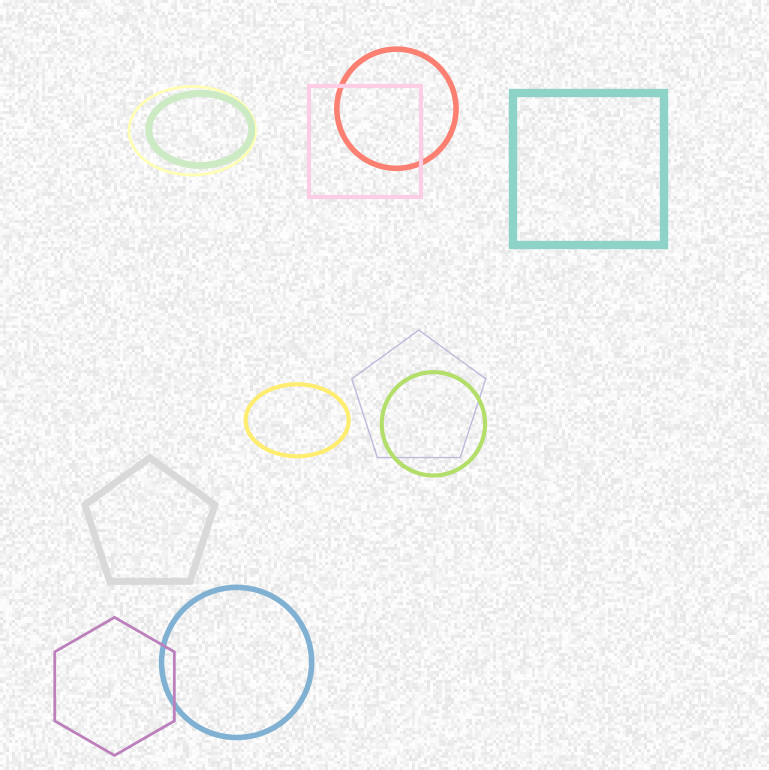[{"shape": "square", "thickness": 3, "radius": 0.49, "center": [0.764, 0.781]}, {"shape": "oval", "thickness": 1, "radius": 0.41, "center": [0.25, 0.83]}, {"shape": "pentagon", "thickness": 0.5, "radius": 0.46, "center": [0.544, 0.48]}, {"shape": "circle", "thickness": 2, "radius": 0.39, "center": [0.515, 0.859]}, {"shape": "circle", "thickness": 2, "radius": 0.49, "center": [0.307, 0.14]}, {"shape": "circle", "thickness": 1.5, "radius": 0.34, "center": [0.563, 0.45]}, {"shape": "square", "thickness": 1.5, "radius": 0.36, "center": [0.474, 0.816]}, {"shape": "pentagon", "thickness": 2.5, "radius": 0.44, "center": [0.195, 0.317]}, {"shape": "hexagon", "thickness": 1, "radius": 0.45, "center": [0.149, 0.109]}, {"shape": "oval", "thickness": 2.5, "radius": 0.33, "center": [0.26, 0.832]}, {"shape": "oval", "thickness": 1.5, "radius": 0.33, "center": [0.386, 0.454]}]